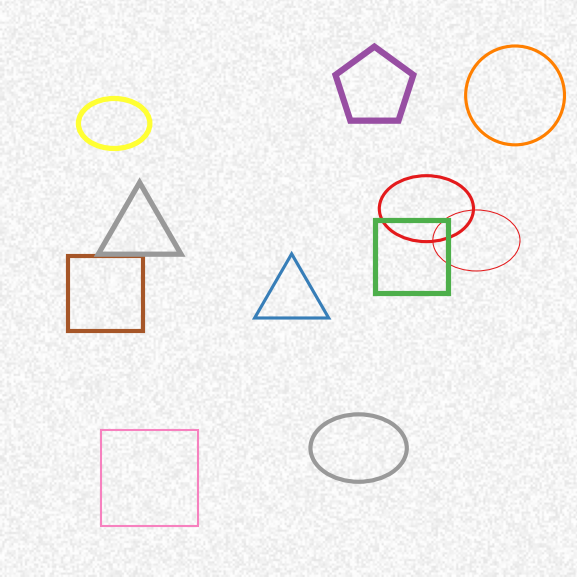[{"shape": "oval", "thickness": 0.5, "radius": 0.38, "center": [0.825, 0.583]}, {"shape": "oval", "thickness": 1.5, "radius": 0.41, "center": [0.738, 0.638]}, {"shape": "triangle", "thickness": 1.5, "radius": 0.37, "center": [0.505, 0.486]}, {"shape": "square", "thickness": 2.5, "radius": 0.32, "center": [0.713, 0.555]}, {"shape": "pentagon", "thickness": 3, "radius": 0.35, "center": [0.648, 0.848]}, {"shape": "circle", "thickness": 1.5, "radius": 0.43, "center": [0.892, 0.834]}, {"shape": "oval", "thickness": 2.5, "radius": 0.31, "center": [0.198, 0.785]}, {"shape": "square", "thickness": 2, "radius": 0.33, "center": [0.183, 0.491]}, {"shape": "square", "thickness": 1, "radius": 0.42, "center": [0.259, 0.172]}, {"shape": "oval", "thickness": 2, "radius": 0.42, "center": [0.621, 0.223]}, {"shape": "triangle", "thickness": 2.5, "radius": 0.41, "center": [0.242, 0.6]}]